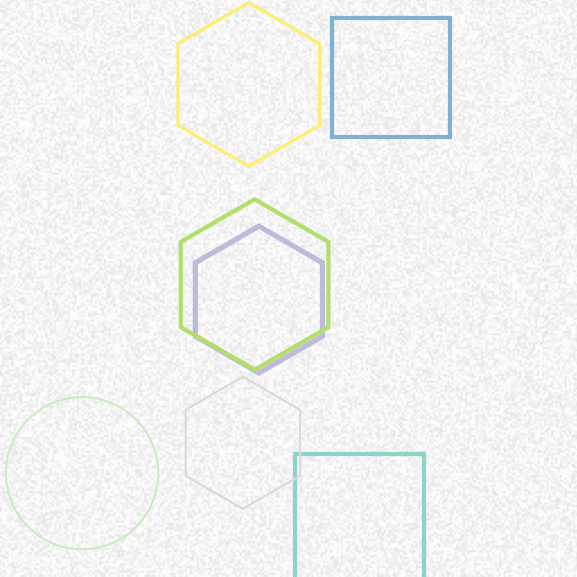[{"shape": "square", "thickness": 2, "radius": 0.56, "center": [0.622, 0.102]}, {"shape": "hexagon", "thickness": 2.5, "radius": 0.64, "center": [0.448, 0.48]}, {"shape": "square", "thickness": 2, "radius": 0.51, "center": [0.678, 0.865]}, {"shape": "hexagon", "thickness": 2, "radius": 0.74, "center": [0.441, 0.507]}, {"shape": "hexagon", "thickness": 1, "radius": 0.57, "center": [0.421, 0.232]}, {"shape": "circle", "thickness": 1, "radius": 0.66, "center": [0.142, 0.18]}, {"shape": "hexagon", "thickness": 1.5, "radius": 0.71, "center": [0.431, 0.853]}]